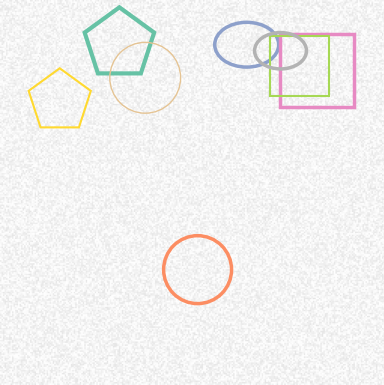[{"shape": "pentagon", "thickness": 3, "radius": 0.47, "center": [0.31, 0.886]}, {"shape": "circle", "thickness": 2.5, "radius": 0.44, "center": [0.513, 0.3]}, {"shape": "oval", "thickness": 2.5, "radius": 0.42, "center": [0.641, 0.884]}, {"shape": "square", "thickness": 2.5, "radius": 0.47, "center": [0.823, 0.816]}, {"shape": "square", "thickness": 1.5, "radius": 0.38, "center": [0.778, 0.829]}, {"shape": "pentagon", "thickness": 1.5, "radius": 0.42, "center": [0.155, 0.738]}, {"shape": "circle", "thickness": 1, "radius": 0.46, "center": [0.377, 0.798]}, {"shape": "oval", "thickness": 2.5, "radius": 0.34, "center": [0.729, 0.868]}]